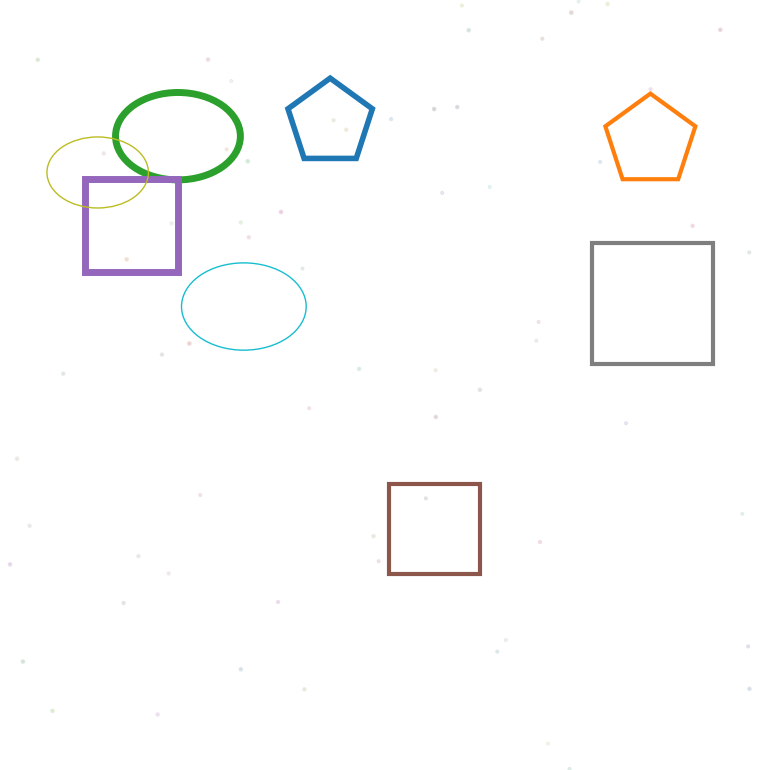[{"shape": "pentagon", "thickness": 2, "radius": 0.29, "center": [0.429, 0.841]}, {"shape": "pentagon", "thickness": 1.5, "radius": 0.31, "center": [0.845, 0.817]}, {"shape": "oval", "thickness": 2.5, "radius": 0.41, "center": [0.231, 0.823]}, {"shape": "square", "thickness": 2.5, "radius": 0.3, "center": [0.171, 0.707]}, {"shape": "square", "thickness": 1.5, "radius": 0.29, "center": [0.564, 0.313]}, {"shape": "square", "thickness": 1.5, "radius": 0.39, "center": [0.847, 0.606]}, {"shape": "oval", "thickness": 0.5, "radius": 0.33, "center": [0.127, 0.776]}, {"shape": "oval", "thickness": 0.5, "radius": 0.4, "center": [0.317, 0.602]}]